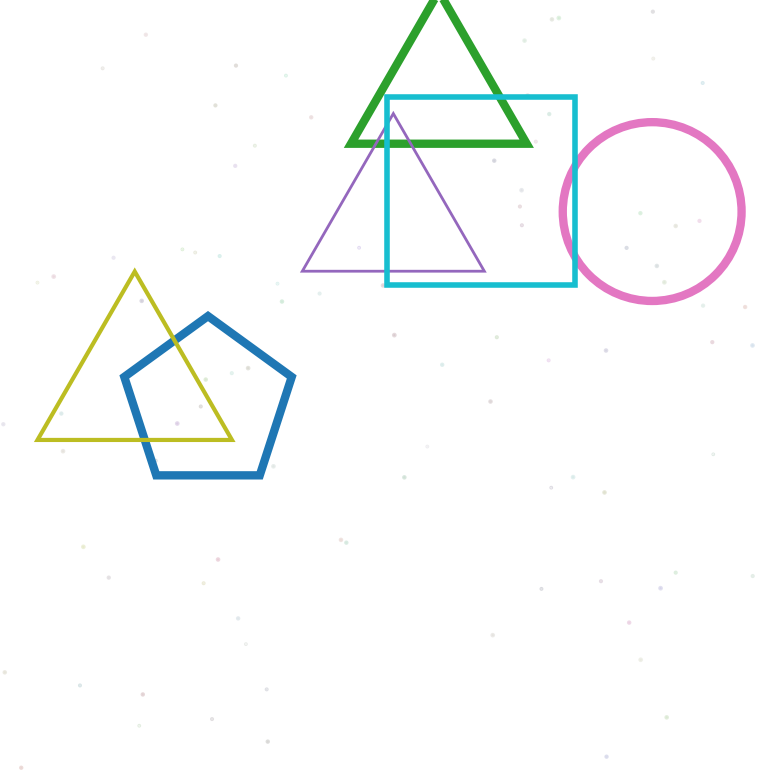[{"shape": "pentagon", "thickness": 3, "radius": 0.57, "center": [0.27, 0.475]}, {"shape": "triangle", "thickness": 3, "radius": 0.66, "center": [0.57, 0.879]}, {"shape": "triangle", "thickness": 1, "radius": 0.68, "center": [0.511, 0.716]}, {"shape": "circle", "thickness": 3, "radius": 0.58, "center": [0.847, 0.725]}, {"shape": "triangle", "thickness": 1.5, "radius": 0.73, "center": [0.175, 0.502]}, {"shape": "square", "thickness": 2, "radius": 0.61, "center": [0.625, 0.752]}]